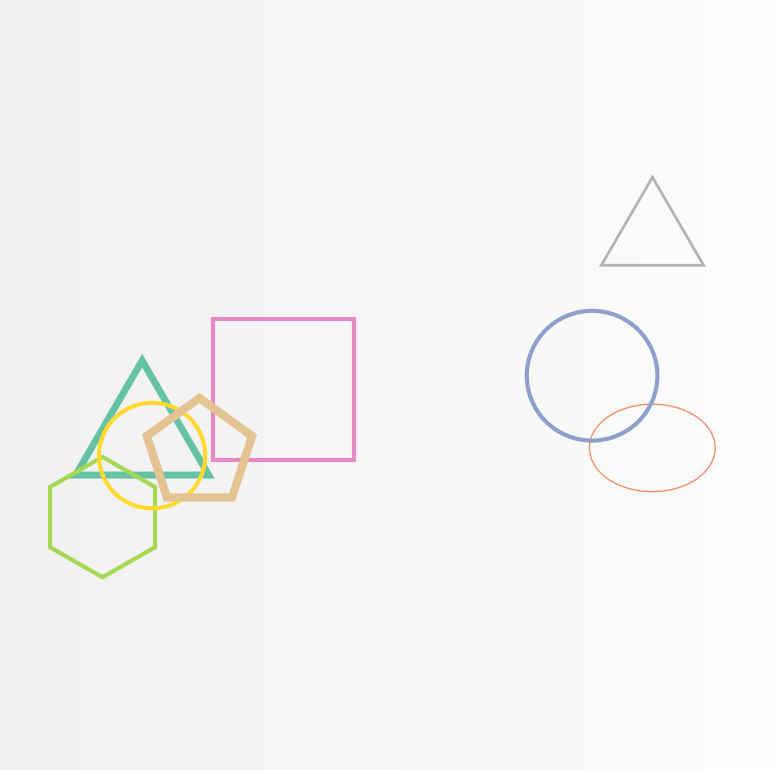[{"shape": "triangle", "thickness": 2.5, "radius": 0.5, "center": [0.183, 0.433]}, {"shape": "oval", "thickness": 0.5, "radius": 0.41, "center": [0.842, 0.418]}, {"shape": "circle", "thickness": 1.5, "radius": 0.42, "center": [0.764, 0.512]}, {"shape": "square", "thickness": 1.5, "radius": 0.46, "center": [0.366, 0.494]}, {"shape": "hexagon", "thickness": 1.5, "radius": 0.39, "center": [0.132, 0.328]}, {"shape": "circle", "thickness": 1.5, "radius": 0.34, "center": [0.196, 0.408]}, {"shape": "pentagon", "thickness": 3, "radius": 0.36, "center": [0.257, 0.412]}, {"shape": "triangle", "thickness": 1, "radius": 0.38, "center": [0.842, 0.694]}]